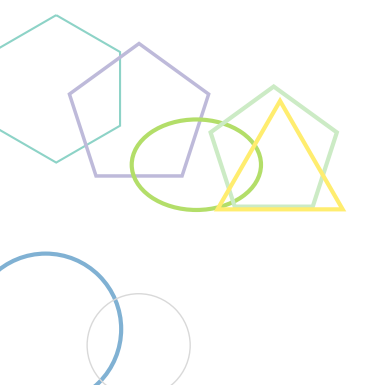[{"shape": "hexagon", "thickness": 1.5, "radius": 0.96, "center": [0.146, 0.769]}, {"shape": "pentagon", "thickness": 2.5, "radius": 0.95, "center": [0.361, 0.697]}, {"shape": "circle", "thickness": 3, "radius": 0.98, "center": [0.119, 0.145]}, {"shape": "oval", "thickness": 3, "radius": 0.84, "center": [0.51, 0.572]}, {"shape": "circle", "thickness": 1, "radius": 0.67, "center": [0.36, 0.103]}, {"shape": "pentagon", "thickness": 3, "radius": 0.86, "center": [0.711, 0.603]}, {"shape": "triangle", "thickness": 3, "radius": 0.94, "center": [0.727, 0.55]}]